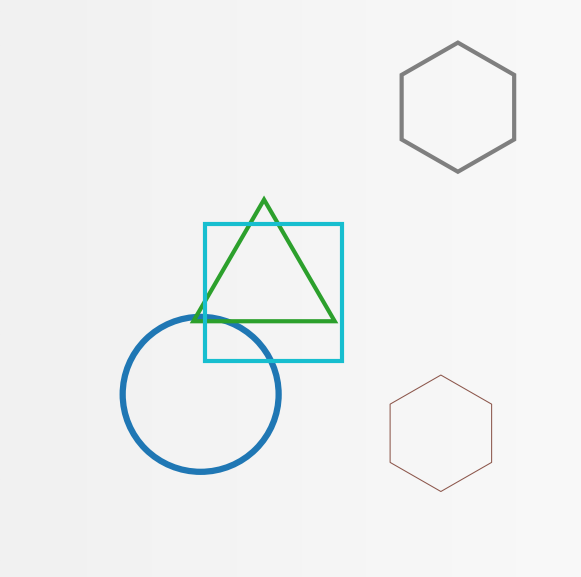[{"shape": "circle", "thickness": 3, "radius": 0.67, "center": [0.345, 0.316]}, {"shape": "triangle", "thickness": 2, "radius": 0.7, "center": [0.454, 0.513]}, {"shape": "hexagon", "thickness": 0.5, "radius": 0.5, "center": [0.758, 0.249]}, {"shape": "hexagon", "thickness": 2, "radius": 0.56, "center": [0.788, 0.814]}, {"shape": "square", "thickness": 2, "radius": 0.59, "center": [0.471, 0.492]}]